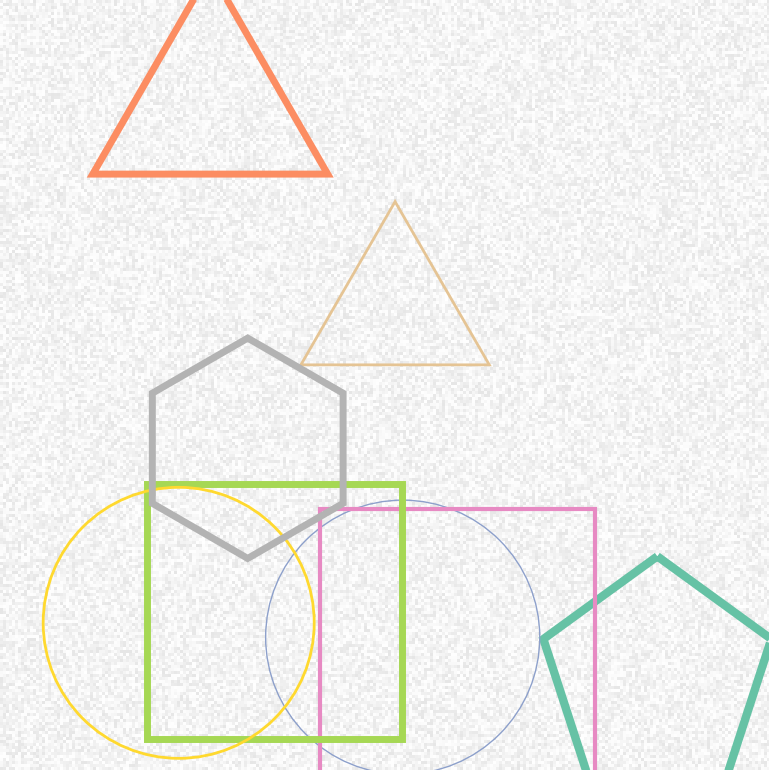[{"shape": "pentagon", "thickness": 3, "radius": 0.78, "center": [0.854, 0.122]}, {"shape": "triangle", "thickness": 2.5, "radius": 0.88, "center": [0.273, 0.862]}, {"shape": "circle", "thickness": 0.5, "radius": 0.89, "center": [0.523, 0.172]}, {"shape": "square", "thickness": 1.5, "radius": 0.89, "center": [0.594, 0.161]}, {"shape": "square", "thickness": 2.5, "radius": 0.83, "center": [0.356, 0.205]}, {"shape": "circle", "thickness": 1, "radius": 0.88, "center": [0.232, 0.191]}, {"shape": "triangle", "thickness": 1, "radius": 0.71, "center": [0.513, 0.597]}, {"shape": "hexagon", "thickness": 2.5, "radius": 0.72, "center": [0.322, 0.418]}]